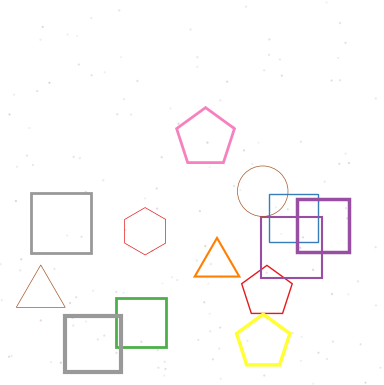[{"shape": "hexagon", "thickness": 0.5, "radius": 0.31, "center": [0.377, 0.399]}, {"shape": "pentagon", "thickness": 1, "radius": 0.35, "center": [0.693, 0.242]}, {"shape": "square", "thickness": 1, "radius": 0.31, "center": [0.762, 0.433]}, {"shape": "square", "thickness": 2, "radius": 0.32, "center": [0.366, 0.162]}, {"shape": "square", "thickness": 2.5, "radius": 0.34, "center": [0.84, 0.414]}, {"shape": "square", "thickness": 1.5, "radius": 0.39, "center": [0.758, 0.358]}, {"shape": "triangle", "thickness": 1.5, "radius": 0.33, "center": [0.564, 0.315]}, {"shape": "pentagon", "thickness": 2.5, "radius": 0.36, "center": [0.684, 0.111]}, {"shape": "circle", "thickness": 0.5, "radius": 0.33, "center": [0.682, 0.503]}, {"shape": "triangle", "thickness": 0.5, "radius": 0.37, "center": [0.106, 0.238]}, {"shape": "pentagon", "thickness": 2, "radius": 0.39, "center": [0.534, 0.642]}, {"shape": "square", "thickness": 2, "radius": 0.39, "center": [0.158, 0.421]}, {"shape": "square", "thickness": 3, "radius": 0.36, "center": [0.242, 0.106]}]